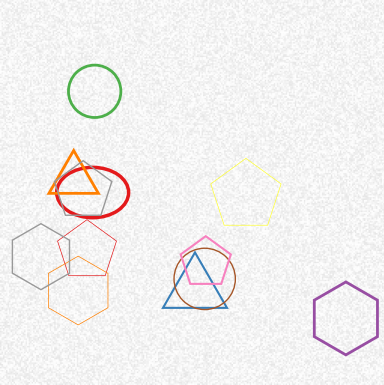[{"shape": "oval", "thickness": 2.5, "radius": 0.47, "center": [0.241, 0.5]}, {"shape": "pentagon", "thickness": 0.5, "radius": 0.4, "center": [0.226, 0.349]}, {"shape": "triangle", "thickness": 1.5, "radius": 0.48, "center": [0.506, 0.248]}, {"shape": "circle", "thickness": 2, "radius": 0.34, "center": [0.246, 0.763]}, {"shape": "hexagon", "thickness": 2, "radius": 0.47, "center": [0.898, 0.173]}, {"shape": "hexagon", "thickness": 0.5, "radius": 0.45, "center": [0.203, 0.245]}, {"shape": "triangle", "thickness": 2, "radius": 0.37, "center": [0.191, 0.535]}, {"shape": "pentagon", "thickness": 0.5, "radius": 0.48, "center": [0.639, 0.493]}, {"shape": "circle", "thickness": 1, "radius": 0.4, "center": [0.532, 0.276]}, {"shape": "pentagon", "thickness": 1.5, "radius": 0.34, "center": [0.534, 0.318]}, {"shape": "pentagon", "thickness": 1, "radius": 0.39, "center": [0.216, 0.504]}, {"shape": "hexagon", "thickness": 1, "radius": 0.43, "center": [0.106, 0.333]}]